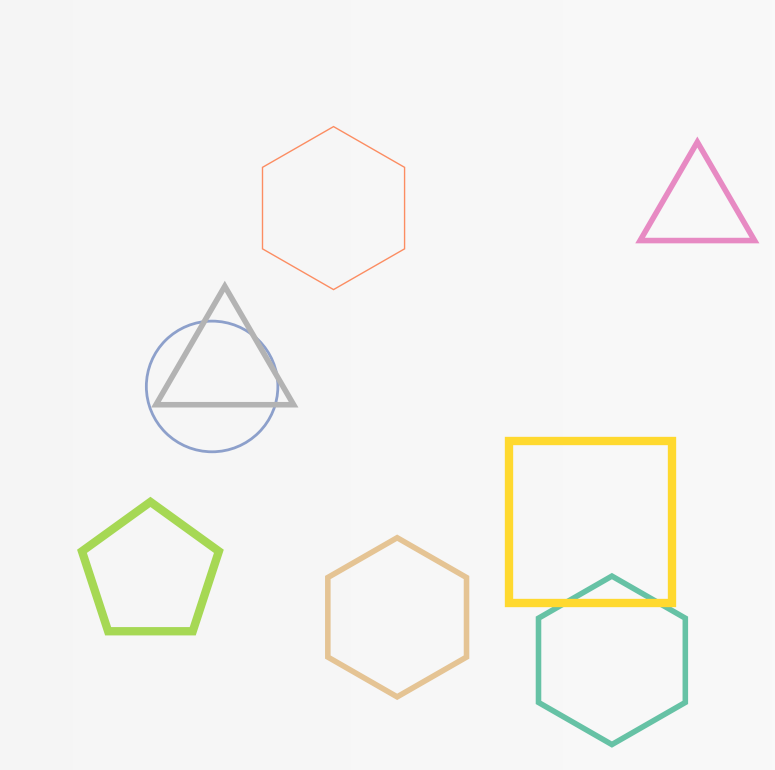[{"shape": "hexagon", "thickness": 2, "radius": 0.55, "center": [0.79, 0.142]}, {"shape": "hexagon", "thickness": 0.5, "radius": 0.53, "center": [0.43, 0.73]}, {"shape": "circle", "thickness": 1, "radius": 0.42, "center": [0.274, 0.498]}, {"shape": "triangle", "thickness": 2, "radius": 0.43, "center": [0.9, 0.73]}, {"shape": "pentagon", "thickness": 3, "radius": 0.46, "center": [0.194, 0.255]}, {"shape": "square", "thickness": 3, "radius": 0.53, "center": [0.762, 0.322]}, {"shape": "hexagon", "thickness": 2, "radius": 0.52, "center": [0.512, 0.198]}, {"shape": "triangle", "thickness": 2, "radius": 0.51, "center": [0.29, 0.526]}]